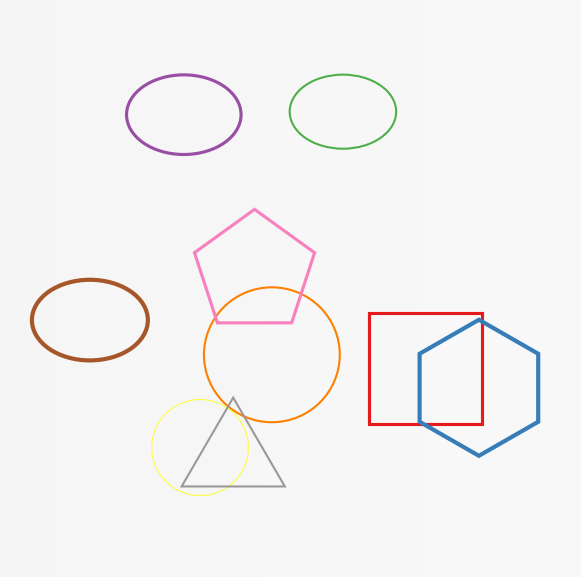[{"shape": "square", "thickness": 1.5, "radius": 0.48, "center": [0.732, 0.361]}, {"shape": "hexagon", "thickness": 2, "radius": 0.59, "center": [0.824, 0.328]}, {"shape": "oval", "thickness": 1, "radius": 0.46, "center": [0.59, 0.806]}, {"shape": "oval", "thickness": 1.5, "radius": 0.49, "center": [0.316, 0.801]}, {"shape": "circle", "thickness": 1, "radius": 0.58, "center": [0.468, 0.385]}, {"shape": "circle", "thickness": 0.5, "radius": 0.42, "center": [0.344, 0.224]}, {"shape": "oval", "thickness": 2, "radius": 0.5, "center": [0.155, 0.445]}, {"shape": "pentagon", "thickness": 1.5, "radius": 0.54, "center": [0.438, 0.528]}, {"shape": "triangle", "thickness": 1, "radius": 0.51, "center": [0.401, 0.208]}]